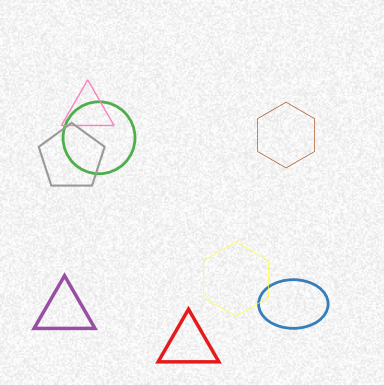[{"shape": "triangle", "thickness": 2.5, "radius": 0.46, "center": [0.49, 0.106]}, {"shape": "oval", "thickness": 2, "radius": 0.45, "center": [0.762, 0.21]}, {"shape": "circle", "thickness": 2, "radius": 0.47, "center": [0.257, 0.642]}, {"shape": "triangle", "thickness": 2.5, "radius": 0.46, "center": [0.168, 0.193]}, {"shape": "hexagon", "thickness": 0.5, "radius": 0.48, "center": [0.613, 0.275]}, {"shape": "hexagon", "thickness": 0.5, "radius": 0.43, "center": [0.743, 0.649]}, {"shape": "triangle", "thickness": 1, "radius": 0.39, "center": [0.228, 0.714]}, {"shape": "pentagon", "thickness": 1.5, "radius": 0.45, "center": [0.186, 0.591]}]